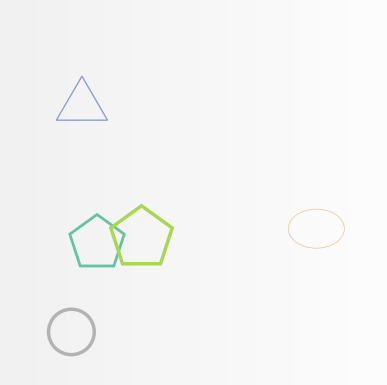[{"shape": "pentagon", "thickness": 2, "radius": 0.37, "center": [0.25, 0.369]}, {"shape": "triangle", "thickness": 1, "radius": 0.38, "center": [0.211, 0.726]}, {"shape": "pentagon", "thickness": 2.5, "radius": 0.42, "center": [0.365, 0.382]}, {"shape": "oval", "thickness": 0.5, "radius": 0.36, "center": [0.816, 0.406]}, {"shape": "circle", "thickness": 2.5, "radius": 0.29, "center": [0.184, 0.138]}]